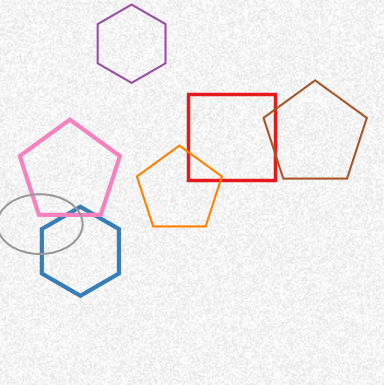[{"shape": "square", "thickness": 2.5, "radius": 0.56, "center": [0.601, 0.644]}, {"shape": "hexagon", "thickness": 3, "radius": 0.58, "center": [0.209, 0.347]}, {"shape": "hexagon", "thickness": 1.5, "radius": 0.51, "center": [0.342, 0.886]}, {"shape": "pentagon", "thickness": 1.5, "radius": 0.58, "center": [0.466, 0.506]}, {"shape": "pentagon", "thickness": 1.5, "radius": 0.7, "center": [0.819, 0.65]}, {"shape": "pentagon", "thickness": 3, "radius": 0.68, "center": [0.181, 0.553]}, {"shape": "oval", "thickness": 1.5, "radius": 0.55, "center": [0.104, 0.418]}]